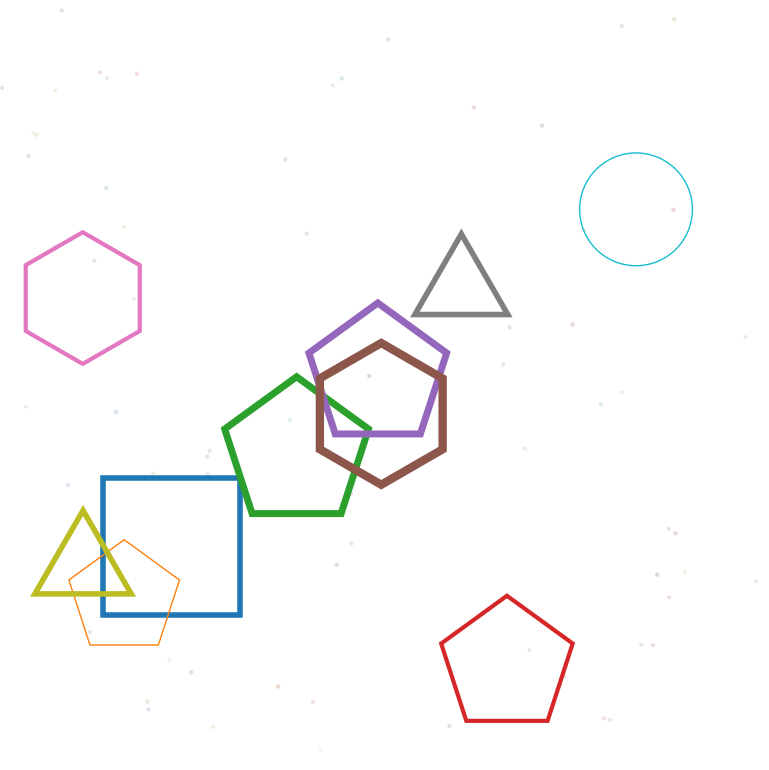[{"shape": "square", "thickness": 2, "radius": 0.44, "center": [0.222, 0.29]}, {"shape": "pentagon", "thickness": 0.5, "radius": 0.38, "center": [0.161, 0.223]}, {"shape": "pentagon", "thickness": 2.5, "radius": 0.49, "center": [0.385, 0.412]}, {"shape": "pentagon", "thickness": 1.5, "radius": 0.45, "center": [0.658, 0.136]}, {"shape": "pentagon", "thickness": 2.5, "radius": 0.47, "center": [0.491, 0.512]}, {"shape": "hexagon", "thickness": 3, "radius": 0.46, "center": [0.495, 0.463]}, {"shape": "hexagon", "thickness": 1.5, "radius": 0.43, "center": [0.107, 0.613]}, {"shape": "triangle", "thickness": 2, "radius": 0.35, "center": [0.599, 0.626]}, {"shape": "triangle", "thickness": 2, "radius": 0.36, "center": [0.108, 0.265]}, {"shape": "circle", "thickness": 0.5, "radius": 0.37, "center": [0.826, 0.728]}]